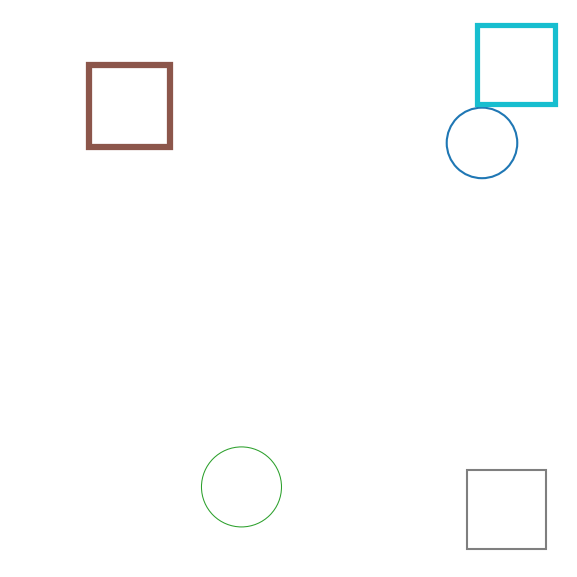[{"shape": "circle", "thickness": 1, "radius": 0.31, "center": [0.835, 0.752]}, {"shape": "circle", "thickness": 0.5, "radius": 0.35, "center": [0.418, 0.156]}, {"shape": "square", "thickness": 3, "radius": 0.35, "center": [0.224, 0.815]}, {"shape": "square", "thickness": 1, "radius": 0.34, "center": [0.877, 0.116]}, {"shape": "square", "thickness": 2.5, "radius": 0.34, "center": [0.894, 0.887]}]